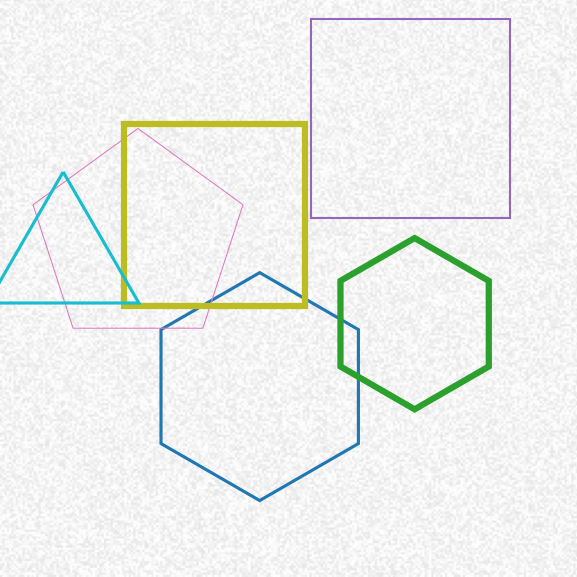[{"shape": "hexagon", "thickness": 1.5, "radius": 0.99, "center": [0.45, 0.33]}, {"shape": "hexagon", "thickness": 3, "radius": 0.74, "center": [0.718, 0.439]}, {"shape": "square", "thickness": 1, "radius": 0.86, "center": [0.71, 0.794]}, {"shape": "pentagon", "thickness": 0.5, "radius": 0.96, "center": [0.239, 0.585]}, {"shape": "square", "thickness": 3, "radius": 0.79, "center": [0.371, 0.626]}, {"shape": "triangle", "thickness": 1.5, "radius": 0.76, "center": [0.109, 0.55]}]